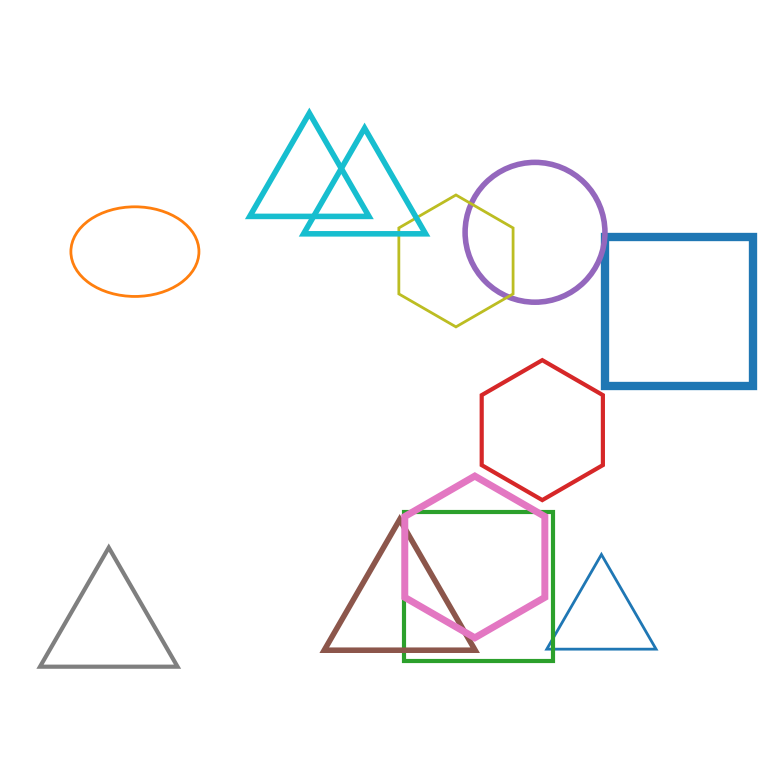[{"shape": "square", "thickness": 3, "radius": 0.48, "center": [0.882, 0.595]}, {"shape": "triangle", "thickness": 1, "radius": 0.41, "center": [0.781, 0.198]}, {"shape": "oval", "thickness": 1, "radius": 0.42, "center": [0.175, 0.673]}, {"shape": "square", "thickness": 1.5, "radius": 0.48, "center": [0.622, 0.239]}, {"shape": "hexagon", "thickness": 1.5, "radius": 0.45, "center": [0.704, 0.441]}, {"shape": "circle", "thickness": 2, "radius": 0.45, "center": [0.695, 0.698]}, {"shape": "triangle", "thickness": 2, "radius": 0.57, "center": [0.519, 0.212]}, {"shape": "hexagon", "thickness": 2.5, "radius": 0.53, "center": [0.617, 0.277]}, {"shape": "triangle", "thickness": 1.5, "radius": 0.52, "center": [0.141, 0.186]}, {"shape": "hexagon", "thickness": 1, "radius": 0.43, "center": [0.592, 0.661]}, {"shape": "triangle", "thickness": 2, "radius": 0.45, "center": [0.402, 0.764]}, {"shape": "triangle", "thickness": 2, "radius": 0.46, "center": [0.473, 0.742]}]